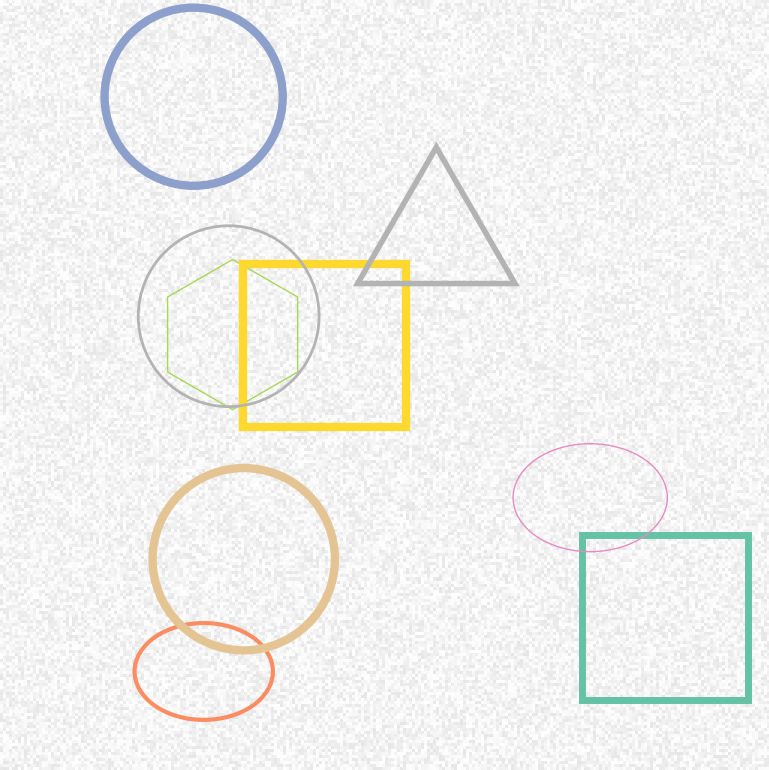[{"shape": "square", "thickness": 2.5, "radius": 0.54, "center": [0.864, 0.198]}, {"shape": "oval", "thickness": 1.5, "radius": 0.45, "center": [0.265, 0.128]}, {"shape": "circle", "thickness": 3, "radius": 0.58, "center": [0.252, 0.874]}, {"shape": "oval", "thickness": 0.5, "radius": 0.5, "center": [0.767, 0.354]}, {"shape": "hexagon", "thickness": 0.5, "radius": 0.49, "center": [0.302, 0.566]}, {"shape": "square", "thickness": 3, "radius": 0.53, "center": [0.421, 0.551]}, {"shape": "circle", "thickness": 3, "radius": 0.59, "center": [0.317, 0.274]}, {"shape": "circle", "thickness": 1, "radius": 0.59, "center": [0.297, 0.589]}, {"shape": "triangle", "thickness": 2, "radius": 0.59, "center": [0.567, 0.691]}]